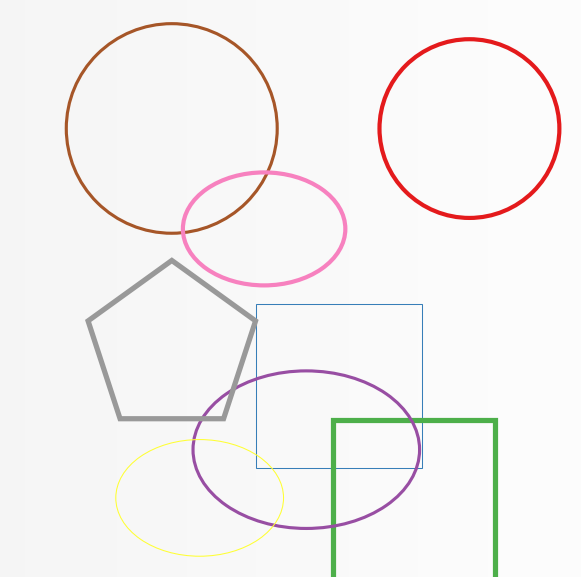[{"shape": "circle", "thickness": 2, "radius": 0.77, "center": [0.808, 0.776]}, {"shape": "square", "thickness": 0.5, "radius": 0.71, "center": [0.583, 0.331]}, {"shape": "square", "thickness": 2.5, "radius": 0.7, "center": [0.713, 0.132]}, {"shape": "oval", "thickness": 1.5, "radius": 0.97, "center": [0.527, 0.22]}, {"shape": "oval", "thickness": 0.5, "radius": 0.72, "center": [0.344, 0.137]}, {"shape": "circle", "thickness": 1.5, "radius": 0.91, "center": [0.295, 0.777]}, {"shape": "oval", "thickness": 2, "radius": 0.7, "center": [0.454, 0.603]}, {"shape": "pentagon", "thickness": 2.5, "radius": 0.76, "center": [0.296, 0.397]}]